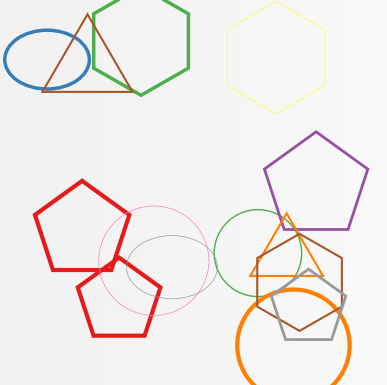[{"shape": "pentagon", "thickness": 3, "radius": 0.56, "center": [0.307, 0.219]}, {"shape": "pentagon", "thickness": 3, "radius": 0.64, "center": [0.212, 0.402]}, {"shape": "oval", "thickness": 2.5, "radius": 0.55, "center": [0.121, 0.845]}, {"shape": "hexagon", "thickness": 2.5, "radius": 0.71, "center": [0.364, 0.894]}, {"shape": "circle", "thickness": 1, "radius": 0.56, "center": [0.666, 0.343]}, {"shape": "pentagon", "thickness": 2, "radius": 0.7, "center": [0.816, 0.517]}, {"shape": "circle", "thickness": 3, "radius": 0.73, "center": [0.757, 0.103]}, {"shape": "triangle", "thickness": 1.5, "radius": 0.54, "center": [0.74, 0.337]}, {"shape": "hexagon", "thickness": 0.5, "radius": 0.73, "center": [0.712, 0.851]}, {"shape": "hexagon", "thickness": 1.5, "radius": 0.63, "center": [0.773, 0.267]}, {"shape": "triangle", "thickness": 1.5, "radius": 0.67, "center": [0.226, 0.829]}, {"shape": "circle", "thickness": 0.5, "radius": 0.71, "center": [0.397, 0.323]}, {"shape": "oval", "thickness": 0.5, "radius": 0.59, "center": [0.444, 0.306]}, {"shape": "pentagon", "thickness": 2, "radius": 0.51, "center": [0.796, 0.2]}]